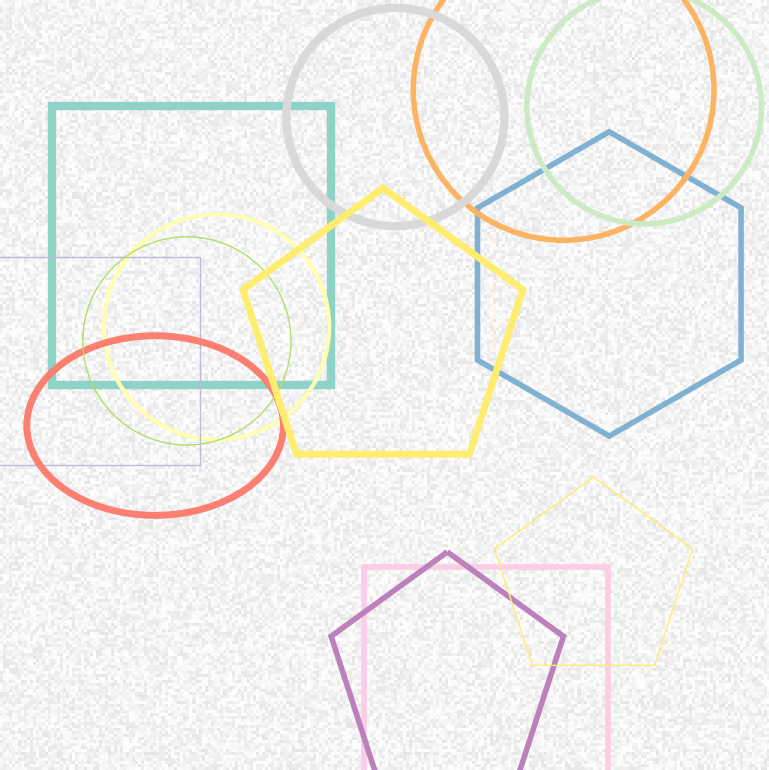[{"shape": "square", "thickness": 3, "radius": 0.91, "center": [0.249, 0.681]}, {"shape": "circle", "thickness": 1.5, "radius": 0.73, "center": [0.281, 0.575]}, {"shape": "square", "thickness": 0.5, "radius": 0.68, "center": [0.124, 0.531]}, {"shape": "oval", "thickness": 2.5, "radius": 0.83, "center": [0.201, 0.447]}, {"shape": "hexagon", "thickness": 2, "radius": 0.99, "center": [0.791, 0.631]}, {"shape": "circle", "thickness": 2, "radius": 0.98, "center": [0.732, 0.883]}, {"shape": "circle", "thickness": 0.5, "radius": 0.68, "center": [0.243, 0.557]}, {"shape": "square", "thickness": 2, "radius": 0.79, "center": [0.631, 0.106]}, {"shape": "circle", "thickness": 3, "radius": 0.71, "center": [0.514, 0.848]}, {"shape": "pentagon", "thickness": 2, "radius": 0.79, "center": [0.581, 0.125]}, {"shape": "circle", "thickness": 2, "radius": 0.76, "center": [0.837, 0.861]}, {"shape": "pentagon", "thickness": 0.5, "radius": 0.68, "center": [0.771, 0.245]}, {"shape": "pentagon", "thickness": 2.5, "radius": 0.96, "center": [0.497, 0.565]}]